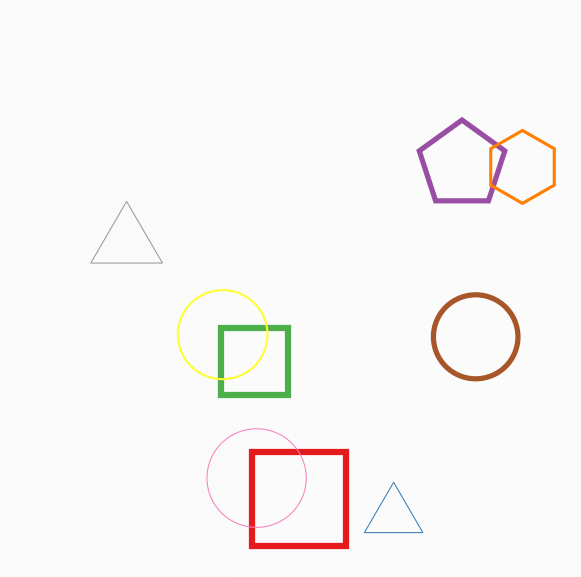[{"shape": "square", "thickness": 3, "radius": 0.41, "center": [0.515, 0.136]}, {"shape": "triangle", "thickness": 0.5, "radius": 0.29, "center": [0.677, 0.106]}, {"shape": "square", "thickness": 3, "radius": 0.29, "center": [0.438, 0.373]}, {"shape": "pentagon", "thickness": 2.5, "radius": 0.39, "center": [0.795, 0.714]}, {"shape": "hexagon", "thickness": 1.5, "radius": 0.32, "center": [0.899, 0.71]}, {"shape": "circle", "thickness": 1, "radius": 0.39, "center": [0.383, 0.42]}, {"shape": "circle", "thickness": 2.5, "radius": 0.36, "center": [0.818, 0.416]}, {"shape": "circle", "thickness": 0.5, "radius": 0.43, "center": [0.441, 0.171]}, {"shape": "triangle", "thickness": 0.5, "radius": 0.36, "center": [0.218, 0.579]}]